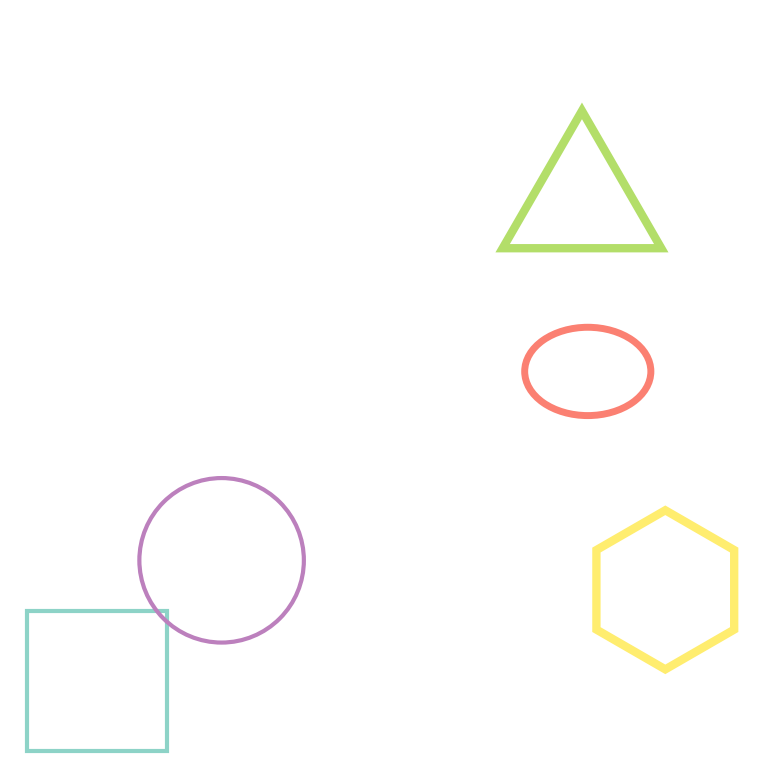[{"shape": "square", "thickness": 1.5, "radius": 0.46, "center": [0.126, 0.116]}, {"shape": "oval", "thickness": 2.5, "radius": 0.41, "center": [0.763, 0.518]}, {"shape": "triangle", "thickness": 3, "radius": 0.59, "center": [0.756, 0.737]}, {"shape": "circle", "thickness": 1.5, "radius": 0.53, "center": [0.288, 0.272]}, {"shape": "hexagon", "thickness": 3, "radius": 0.52, "center": [0.864, 0.234]}]